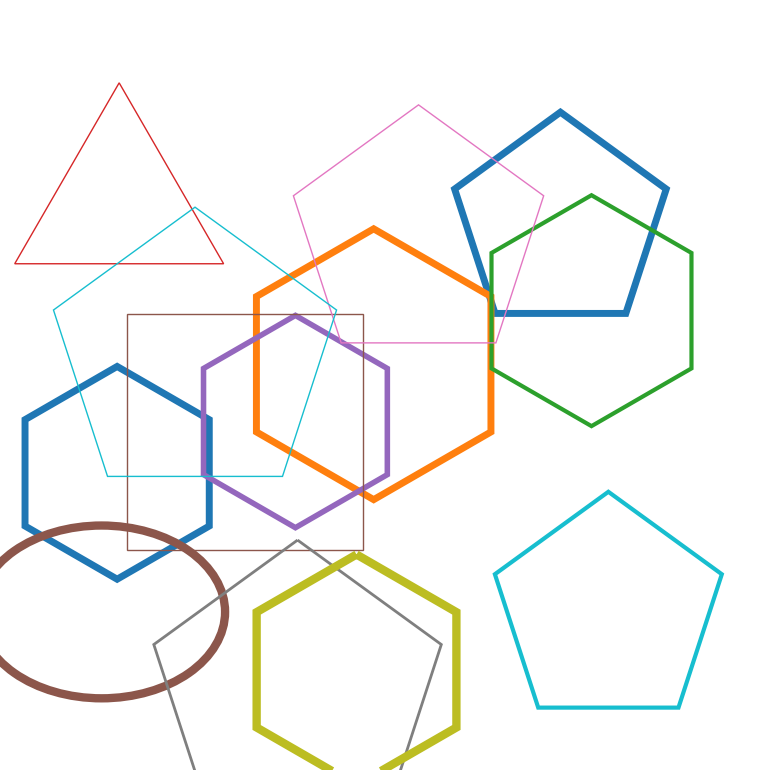[{"shape": "pentagon", "thickness": 2.5, "radius": 0.72, "center": [0.728, 0.71]}, {"shape": "hexagon", "thickness": 2.5, "radius": 0.69, "center": [0.152, 0.386]}, {"shape": "hexagon", "thickness": 2.5, "radius": 0.88, "center": [0.485, 0.527]}, {"shape": "hexagon", "thickness": 1.5, "radius": 0.75, "center": [0.768, 0.597]}, {"shape": "triangle", "thickness": 0.5, "radius": 0.78, "center": [0.155, 0.736]}, {"shape": "hexagon", "thickness": 2, "radius": 0.69, "center": [0.384, 0.453]}, {"shape": "oval", "thickness": 3, "radius": 0.8, "center": [0.132, 0.205]}, {"shape": "square", "thickness": 0.5, "radius": 0.77, "center": [0.318, 0.439]}, {"shape": "pentagon", "thickness": 0.5, "radius": 0.85, "center": [0.544, 0.693]}, {"shape": "pentagon", "thickness": 1, "radius": 0.98, "center": [0.386, 0.102]}, {"shape": "hexagon", "thickness": 3, "radius": 0.75, "center": [0.463, 0.13]}, {"shape": "pentagon", "thickness": 1.5, "radius": 0.77, "center": [0.79, 0.206]}, {"shape": "pentagon", "thickness": 0.5, "radius": 0.97, "center": [0.253, 0.538]}]